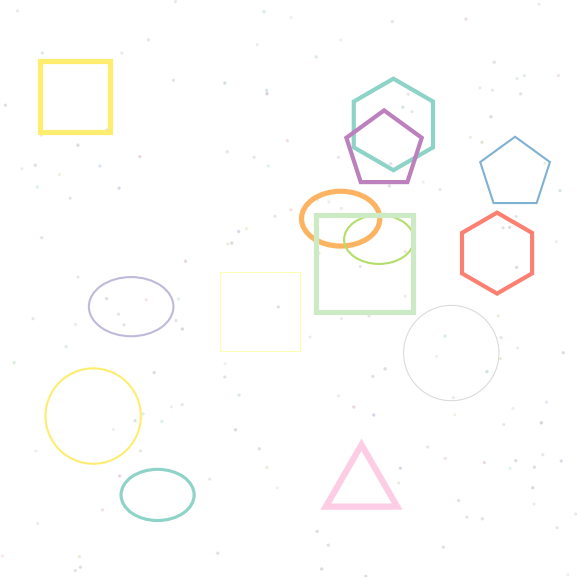[{"shape": "oval", "thickness": 1.5, "radius": 0.32, "center": [0.273, 0.142]}, {"shape": "hexagon", "thickness": 2, "radius": 0.4, "center": [0.681, 0.784]}, {"shape": "square", "thickness": 0.5, "radius": 0.34, "center": [0.45, 0.459]}, {"shape": "oval", "thickness": 1, "radius": 0.37, "center": [0.227, 0.468]}, {"shape": "hexagon", "thickness": 2, "radius": 0.35, "center": [0.861, 0.561]}, {"shape": "pentagon", "thickness": 1, "radius": 0.32, "center": [0.892, 0.699]}, {"shape": "oval", "thickness": 2.5, "radius": 0.34, "center": [0.59, 0.621]}, {"shape": "oval", "thickness": 1, "radius": 0.3, "center": [0.656, 0.584]}, {"shape": "triangle", "thickness": 3, "radius": 0.36, "center": [0.626, 0.158]}, {"shape": "circle", "thickness": 0.5, "radius": 0.41, "center": [0.781, 0.388]}, {"shape": "pentagon", "thickness": 2, "radius": 0.34, "center": [0.665, 0.739]}, {"shape": "square", "thickness": 2.5, "radius": 0.42, "center": [0.632, 0.543]}, {"shape": "circle", "thickness": 1, "radius": 0.41, "center": [0.161, 0.279]}, {"shape": "square", "thickness": 2.5, "radius": 0.3, "center": [0.129, 0.832]}]